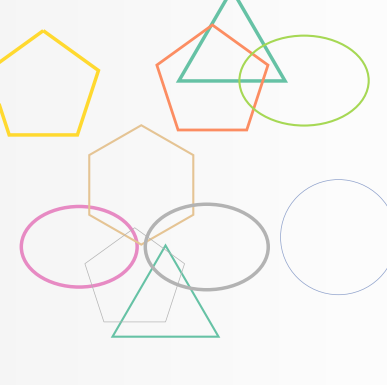[{"shape": "triangle", "thickness": 2.5, "radius": 0.79, "center": [0.599, 0.869]}, {"shape": "triangle", "thickness": 1.5, "radius": 0.79, "center": [0.427, 0.204]}, {"shape": "pentagon", "thickness": 2, "radius": 0.75, "center": [0.548, 0.784]}, {"shape": "circle", "thickness": 0.5, "radius": 0.75, "center": [0.874, 0.384]}, {"shape": "oval", "thickness": 2.5, "radius": 0.75, "center": [0.204, 0.359]}, {"shape": "oval", "thickness": 1.5, "radius": 0.83, "center": [0.785, 0.791]}, {"shape": "pentagon", "thickness": 2.5, "radius": 0.75, "center": [0.112, 0.771]}, {"shape": "hexagon", "thickness": 1.5, "radius": 0.78, "center": [0.365, 0.52]}, {"shape": "oval", "thickness": 2.5, "radius": 0.79, "center": [0.534, 0.358]}, {"shape": "pentagon", "thickness": 0.5, "radius": 0.68, "center": [0.348, 0.273]}]